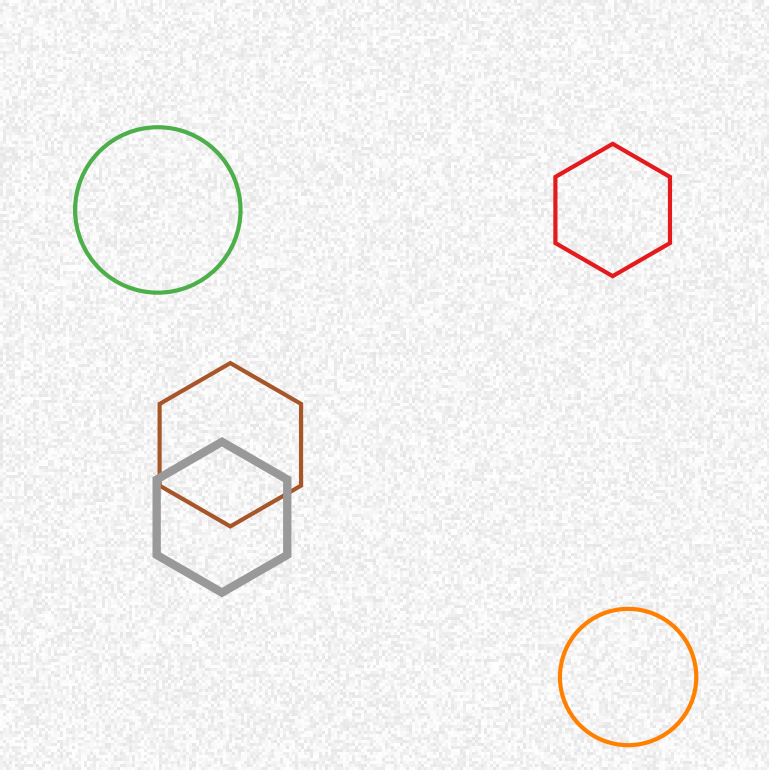[{"shape": "hexagon", "thickness": 1.5, "radius": 0.43, "center": [0.796, 0.727]}, {"shape": "circle", "thickness": 1.5, "radius": 0.54, "center": [0.205, 0.727]}, {"shape": "circle", "thickness": 1.5, "radius": 0.44, "center": [0.816, 0.121]}, {"shape": "hexagon", "thickness": 1.5, "radius": 0.53, "center": [0.299, 0.422]}, {"shape": "hexagon", "thickness": 3, "radius": 0.49, "center": [0.288, 0.328]}]